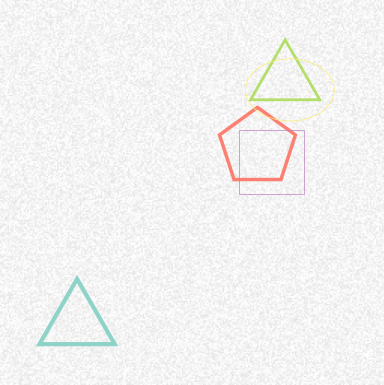[{"shape": "triangle", "thickness": 3, "radius": 0.56, "center": [0.2, 0.163]}, {"shape": "pentagon", "thickness": 2.5, "radius": 0.52, "center": [0.669, 0.617]}, {"shape": "triangle", "thickness": 2, "radius": 0.52, "center": [0.741, 0.793]}, {"shape": "square", "thickness": 0.5, "radius": 0.42, "center": [0.705, 0.579]}, {"shape": "oval", "thickness": 0.5, "radius": 0.58, "center": [0.753, 0.766]}]